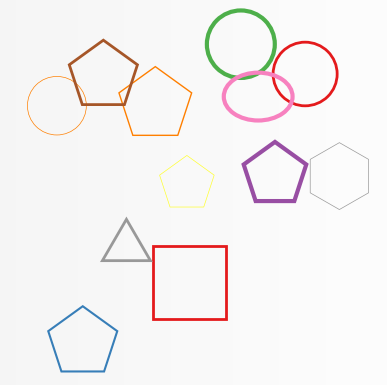[{"shape": "square", "thickness": 2, "radius": 0.48, "center": [0.489, 0.266]}, {"shape": "circle", "thickness": 2, "radius": 0.41, "center": [0.787, 0.808]}, {"shape": "pentagon", "thickness": 1.5, "radius": 0.47, "center": [0.214, 0.111]}, {"shape": "circle", "thickness": 3, "radius": 0.44, "center": [0.622, 0.885]}, {"shape": "pentagon", "thickness": 3, "radius": 0.42, "center": [0.71, 0.546]}, {"shape": "circle", "thickness": 0.5, "radius": 0.38, "center": [0.147, 0.725]}, {"shape": "pentagon", "thickness": 1, "radius": 0.49, "center": [0.401, 0.728]}, {"shape": "pentagon", "thickness": 0.5, "radius": 0.37, "center": [0.482, 0.522]}, {"shape": "pentagon", "thickness": 2, "radius": 0.46, "center": [0.267, 0.803]}, {"shape": "oval", "thickness": 3, "radius": 0.44, "center": [0.666, 0.749]}, {"shape": "hexagon", "thickness": 0.5, "radius": 0.43, "center": [0.876, 0.543]}, {"shape": "triangle", "thickness": 2, "radius": 0.36, "center": [0.326, 0.359]}]